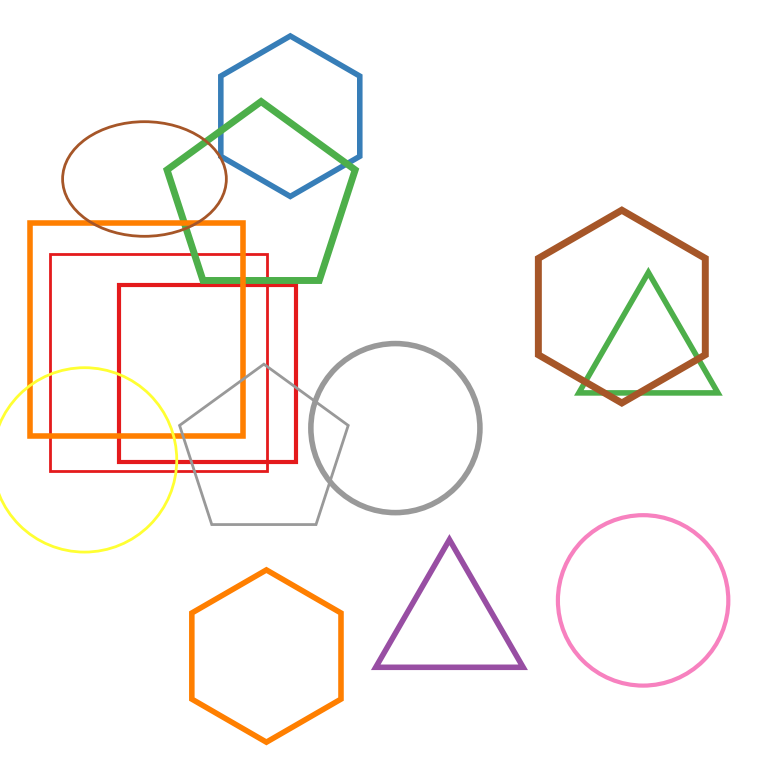[{"shape": "square", "thickness": 1, "radius": 0.71, "center": [0.206, 0.529]}, {"shape": "square", "thickness": 1.5, "radius": 0.57, "center": [0.269, 0.515]}, {"shape": "hexagon", "thickness": 2, "radius": 0.52, "center": [0.377, 0.849]}, {"shape": "triangle", "thickness": 2, "radius": 0.52, "center": [0.842, 0.542]}, {"shape": "pentagon", "thickness": 2.5, "radius": 0.64, "center": [0.339, 0.74]}, {"shape": "triangle", "thickness": 2, "radius": 0.55, "center": [0.584, 0.189]}, {"shape": "square", "thickness": 2, "radius": 0.69, "center": [0.177, 0.572]}, {"shape": "hexagon", "thickness": 2, "radius": 0.56, "center": [0.346, 0.148]}, {"shape": "circle", "thickness": 1, "radius": 0.6, "center": [0.11, 0.403]}, {"shape": "oval", "thickness": 1, "radius": 0.53, "center": [0.188, 0.768]}, {"shape": "hexagon", "thickness": 2.5, "radius": 0.63, "center": [0.808, 0.602]}, {"shape": "circle", "thickness": 1.5, "radius": 0.55, "center": [0.835, 0.22]}, {"shape": "pentagon", "thickness": 1, "radius": 0.58, "center": [0.343, 0.412]}, {"shape": "circle", "thickness": 2, "radius": 0.55, "center": [0.513, 0.444]}]